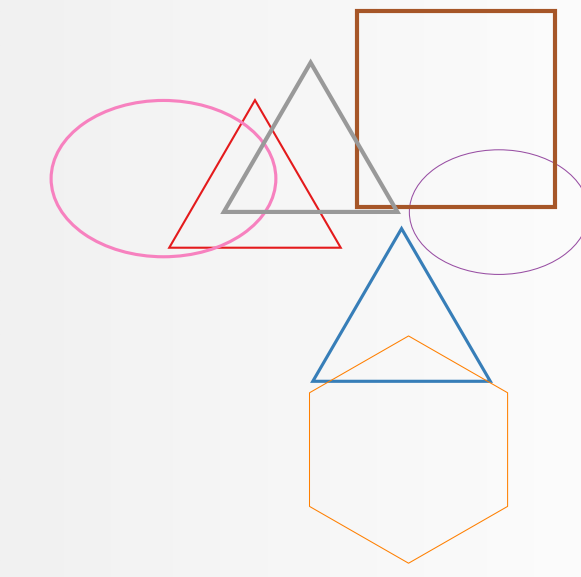[{"shape": "triangle", "thickness": 1, "radius": 0.85, "center": [0.439, 0.655]}, {"shape": "triangle", "thickness": 1.5, "radius": 0.88, "center": [0.691, 0.427]}, {"shape": "oval", "thickness": 0.5, "radius": 0.77, "center": [0.858, 0.632]}, {"shape": "hexagon", "thickness": 0.5, "radius": 0.98, "center": [0.703, 0.221]}, {"shape": "square", "thickness": 2, "radius": 0.85, "center": [0.785, 0.81]}, {"shape": "oval", "thickness": 1.5, "radius": 0.97, "center": [0.281, 0.69]}, {"shape": "triangle", "thickness": 2, "radius": 0.86, "center": [0.534, 0.718]}]